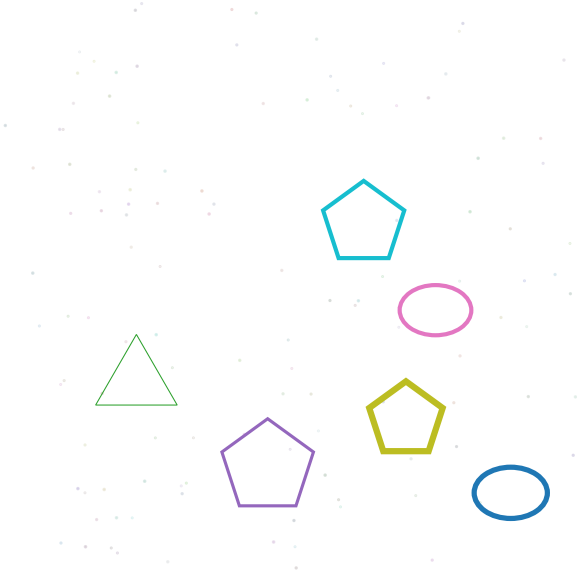[{"shape": "oval", "thickness": 2.5, "radius": 0.32, "center": [0.884, 0.146]}, {"shape": "triangle", "thickness": 0.5, "radius": 0.41, "center": [0.236, 0.339]}, {"shape": "pentagon", "thickness": 1.5, "radius": 0.42, "center": [0.463, 0.191]}, {"shape": "oval", "thickness": 2, "radius": 0.31, "center": [0.754, 0.462]}, {"shape": "pentagon", "thickness": 3, "radius": 0.33, "center": [0.703, 0.272]}, {"shape": "pentagon", "thickness": 2, "radius": 0.37, "center": [0.63, 0.612]}]